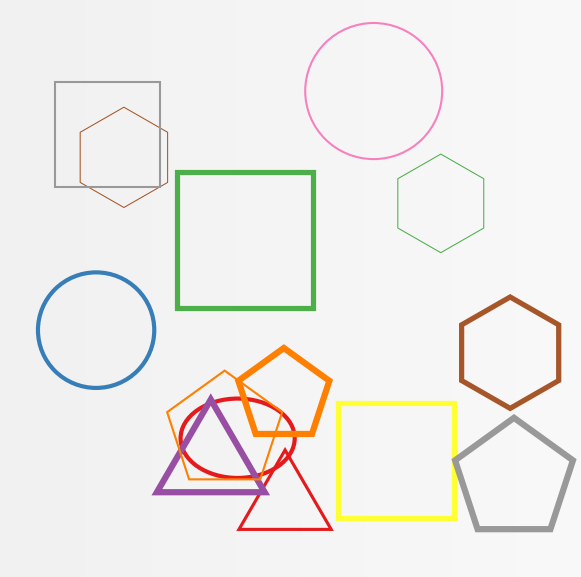[{"shape": "oval", "thickness": 2, "radius": 0.49, "center": [0.409, 0.24]}, {"shape": "triangle", "thickness": 1.5, "radius": 0.46, "center": [0.49, 0.128]}, {"shape": "circle", "thickness": 2, "radius": 0.5, "center": [0.165, 0.427]}, {"shape": "hexagon", "thickness": 0.5, "radius": 0.43, "center": [0.758, 0.647]}, {"shape": "square", "thickness": 2.5, "radius": 0.59, "center": [0.421, 0.584]}, {"shape": "triangle", "thickness": 3, "radius": 0.53, "center": [0.363, 0.2]}, {"shape": "pentagon", "thickness": 3, "radius": 0.41, "center": [0.488, 0.314]}, {"shape": "pentagon", "thickness": 1, "radius": 0.52, "center": [0.387, 0.253]}, {"shape": "square", "thickness": 2.5, "radius": 0.5, "center": [0.681, 0.201]}, {"shape": "hexagon", "thickness": 0.5, "radius": 0.43, "center": [0.213, 0.727]}, {"shape": "hexagon", "thickness": 2.5, "radius": 0.48, "center": [0.878, 0.388]}, {"shape": "circle", "thickness": 1, "radius": 0.59, "center": [0.643, 0.841]}, {"shape": "pentagon", "thickness": 3, "radius": 0.53, "center": [0.884, 0.169]}, {"shape": "square", "thickness": 1, "radius": 0.45, "center": [0.185, 0.766]}]